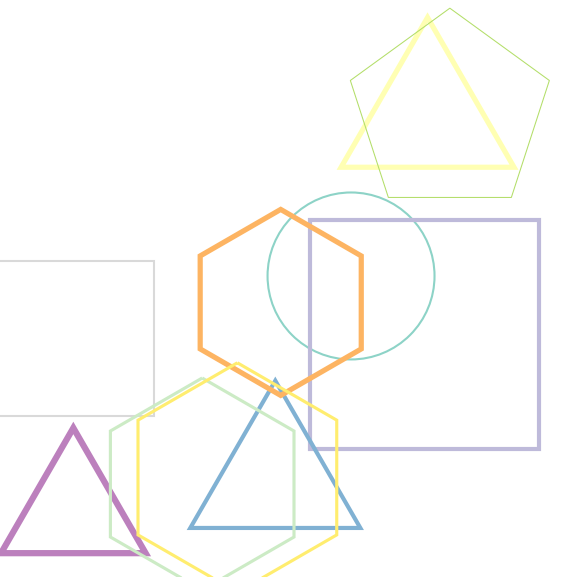[{"shape": "circle", "thickness": 1, "radius": 0.72, "center": [0.608, 0.521]}, {"shape": "triangle", "thickness": 2.5, "radius": 0.86, "center": [0.74, 0.796]}, {"shape": "square", "thickness": 2, "radius": 0.99, "center": [0.736, 0.42]}, {"shape": "triangle", "thickness": 2, "radius": 0.85, "center": [0.477, 0.17]}, {"shape": "hexagon", "thickness": 2.5, "radius": 0.81, "center": [0.486, 0.475]}, {"shape": "pentagon", "thickness": 0.5, "radius": 0.91, "center": [0.779, 0.804]}, {"shape": "square", "thickness": 1, "radius": 0.67, "center": [0.132, 0.412]}, {"shape": "triangle", "thickness": 3, "radius": 0.72, "center": [0.127, 0.114]}, {"shape": "hexagon", "thickness": 1.5, "radius": 0.92, "center": [0.35, 0.161]}, {"shape": "hexagon", "thickness": 1.5, "radius": 0.99, "center": [0.411, 0.172]}]